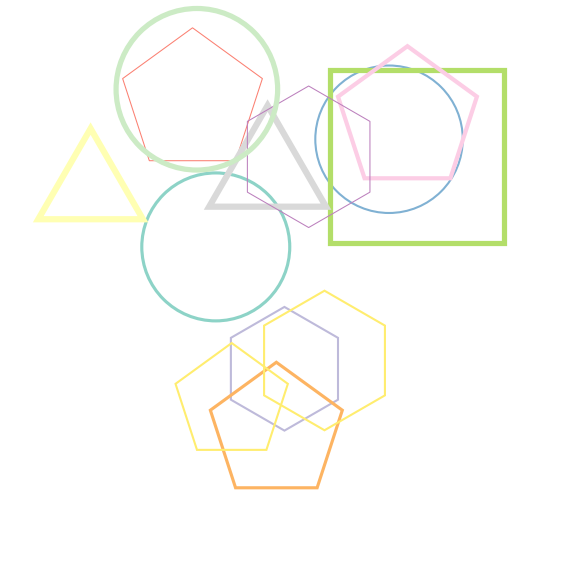[{"shape": "circle", "thickness": 1.5, "radius": 0.64, "center": [0.374, 0.572]}, {"shape": "triangle", "thickness": 3, "radius": 0.52, "center": [0.157, 0.672]}, {"shape": "hexagon", "thickness": 1, "radius": 0.54, "center": [0.493, 0.361]}, {"shape": "pentagon", "thickness": 0.5, "radius": 0.64, "center": [0.333, 0.824]}, {"shape": "circle", "thickness": 1, "radius": 0.64, "center": [0.674, 0.758]}, {"shape": "pentagon", "thickness": 1.5, "radius": 0.6, "center": [0.479, 0.252]}, {"shape": "square", "thickness": 2.5, "radius": 0.75, "center": [0.722, 0.729]}, {"shape": "pentagon", "thickness": 2, "radius": 0.63, "center": [0.706, 0.793]}, {"shape": "triangle", "thickness": 3, "radius": 0.58, "center": [0.463, 0.7]}, {"shape": "hexagon", "thickness": 0.5, "radius": 0.61, "center": [0.534, 0.728]}, {"shape": "circle", "thickness": 2.5, "radius": 0.7, "center": [0.341, 0.845]}, {"shape": "pentagon", "thickness": 1, "radius": 0.51, "center": [0.401, 0.303]}, {"shape": "hexagon", "thickness": 1, "radius": 0.6, "center": [0.562, 0.375]}]